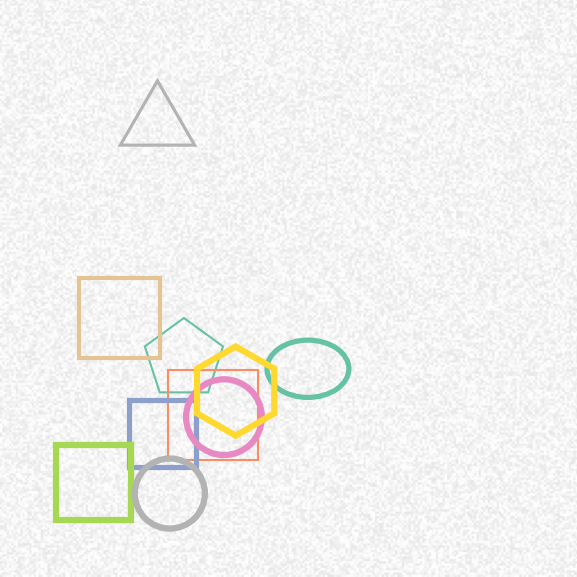[{"shape": "oval", "thickness": 2.5, "radius": 0.35, "center": [0.533, 0.361]}, {"shape": "pentagon", "thickness": 1, "radius": 0.36, "center": [0.318, 0.377]}, {"shape": "square", "thickness": 1, "radius": 0.39, "center": [0.369, 0.28]}, {"shape": "square", "thickness": 2.5, "radius": 0.29, "center": [0.281, 0.248]}, {"shape": "circle", "thickness": 3, "radius": 0.33, "center": [0.388, 0.277]}, {"shape": "square", "thickness": 3, "radius": 0.32, "center": [0.162, 0.163]}, {"shape": "hexagon", "thickness": 3, "radius": 0.39, "center": [0.408, 0.322]}, {"shape": "square", "thickness": 2, "radius": 0.35, "center": [0.207, 0.448]}, {"shape": "triangle", "thickness": 1.5, "radius": 0.37, "center": [0.273, 0.785]}, {"shape": "circle", "thickness": 3, "radius": 0.3, "center": [0.294, 0.145]}]